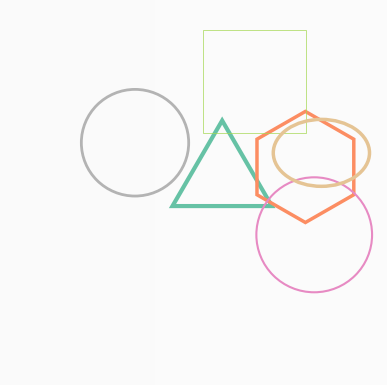[{"shape": "triangle", "thickness": 3, "radius": 0.74, "center": [0.573, 0.539]}, {"shape": "hexagon", "thickness": 2.5, "radius": 0.72, "center": [0.788, 0.566]}, {"shape": "circle", "thickness": 1.5, "radius": 0.75, "center": [0.811, 0.39]}, {"shape": "square", "thickness": 0.5, "radius": 0.67, "center": [0.657, 0.788]}, {"shape": "oval", "thickness": 2.5, "radius": 0.62, "center": [0.829, 0.603]}, {"shape": "circle", "thickness": 2, "radius": 0.69, "center": [0.348, 0.629]}]